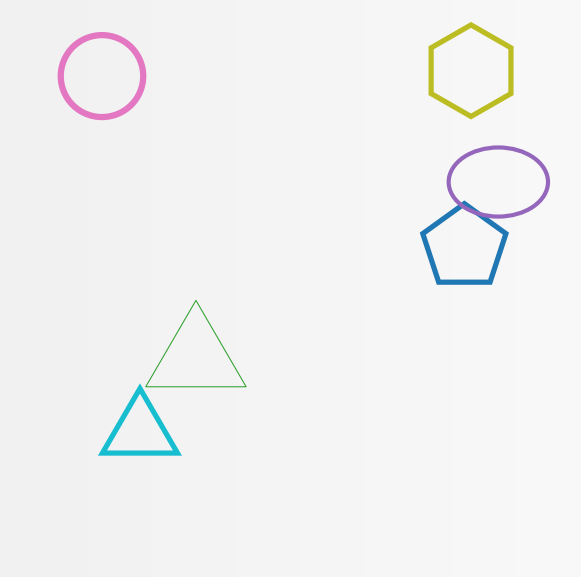[{"shape": "pentagon", "thickness": 2.5, "radius": 0.38, "center": [0.799, 0.571]}, {"shape": "triangle", "thickness": 0.5, "radius": 0.5, "center": [0.337, 0.379]}, {"shape": "oval", "thickness": 2, "radius": 0.43, "center": [0.857, 0.684]}, {"shape": "circle", "thickness": 3, "radius": 0.35, "center": [0.175, 0.867]}, {"shape": "hexagon", "thickness": 2.5, "radius": 0.4, "center": [0.81, 0.877]}, {"shape": "triangle", "thickness": 2.5, "radius": 0.37, "center": [0.241, 0.252]}]